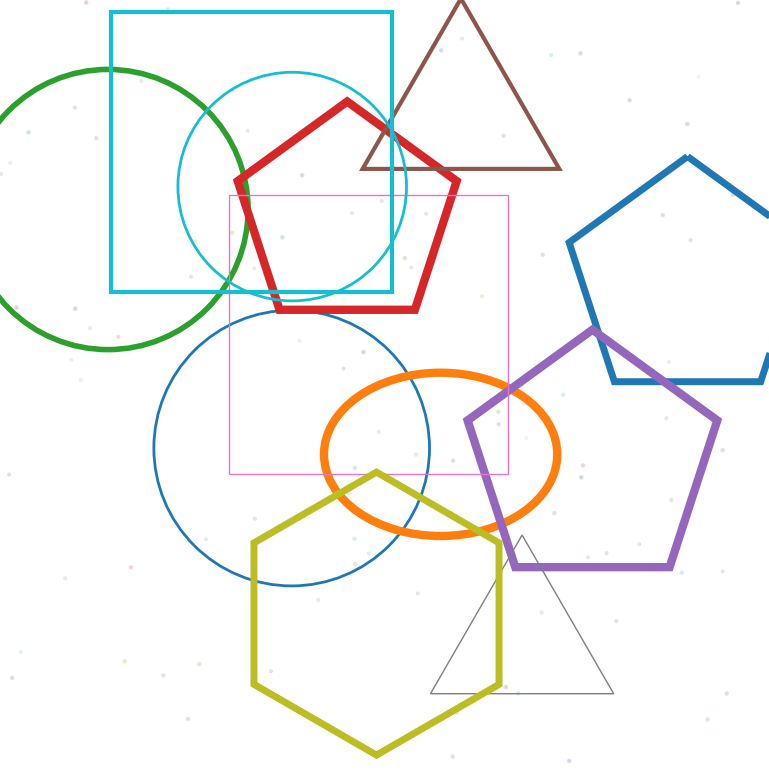[{"shape": "circle", "thickness": 1, "radius": 0.89, "center": [0.379, 0.418]}, {"shape": "pentagon", "thickness": 2.5, "radius": 0.81, "center": [0.893, 0.635]}, {"shape": "oval", "thickness": 3, "radius": 0.76, "center": [0.572, 0.41]}, {"shape": "circle", "thickness": 2, "radius": 0.91, "center": [0.14, 0.728]}, {"shape": "pentagon", "thickness": 3, "radius": 0.75, "center": [0.451, 0.719]}, {"shape": "pentagon", "thickness": 3, "radius": 0.85, "center": [0.769, 0.401]}, {"shape": "triangle", "thickness": 1.5, "radius": 0.74, "center": [0.599, 0.854]}, {"shape": "square", "thickness": 0.5, "radius": 0.91, "center": [0.479, 0.566]}, {"shape": "triangle", "thickness": 0.5, "radius": 0.69, "center": [0.678, 0.168]}, {"shape": "hexagon", "thickness": 2.5, "radius": 0.92, "center": [0.489, 0.203]}, {"shape": "square", "thickness": 1.5, "radius": 0.91, "center": [0.327, 0.803]}, {"shape": "circle", "thickness": 1, "radius": 0.74, "center": [0.379, 0.758]}]